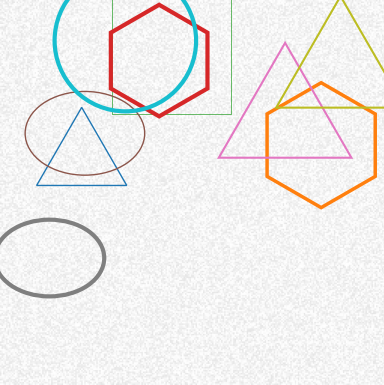[{"shape": "triangle", "thickness": 1, "radius": 0.68, "center": [0.212, 0.586]}, {"shape": "hexagon", "thickness": 2.5, "radius": 0.81, "center": [0.834, 0.623]}, {"shape": "square", "thickness": 0.5, "radius": 0.77, "center": [0.445, 0.858]}, {"shape": "hexagon", "thickness": 3, "radius": 0.72, "center": [0.413, 0.843]}, {"shape": "oval", "thickness": 1, "radius": 0.78, "center": [0.221, 0.654]}, {"shape": "triangle", "thickness": 1.5, "radius": 0.99, "center": [0.741, 0.69]}, {"shape": "oval", "thickness": 3, "radius": 0.71, "center": [0.128, 0.33]}, {"shape": "triangle", "thickness": 1.5, "radius": 0.96, "center": [0.885, 0.817]}, {"shape": "circle", "thickness": 3, "radius": 0.92, "center": [0.326, 0.895]}]